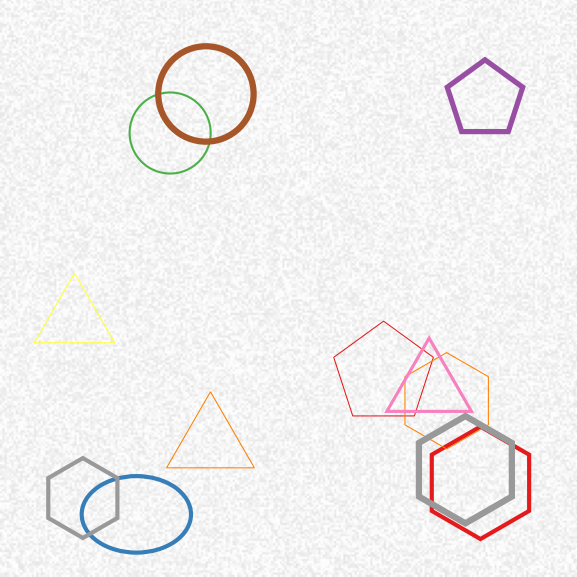[{"shape": "hexagon", "thickness": 2, "radius": 0.49, "center": [0.832, 0.163]}, {"shape": "pentagon", "thickness": 0.5, "radius": 0.45, "center": [0.664, 0.352]}, {"shape": "oval", "thickness": 2, "radius": 0.47, "center": [0.236, 0.108]}, {"shape": "circle", "thickness": 1, "radius": 0.35, "center": [0.295, 0.769]}, {"shape": "pentagon", "thickness": 2.5, "radius": 0.34, "center": [0.84, 0.827]}, {"shape": "triangle", "thickness": 0.5, "radius": 0.44, "center": [0.364, 0.233]}, {"shape": "hexagon", "thickness": 0.5, "radius": 0.42, "center": [0.773, 0.305]}, {"shape": "triangle", "thickness": 0.5, "radius": 0.4, "center": [0.129, 0.446]}, {"shape": "circle", "thickness": 3, "radius": 0.41, "center": [0.357, 0.836]}, {"shape": "triangle", "thickness": 1.5, "radius": 0.42, "center": [0.743, 0.329]}, {"shape": "hexagon", "thickness": 3, "radius": 0.46, "center": [0.806, 0.186]}, {"shape": "hexagon", "thickness": 2, "radius": 0.35, "center": [0.143, 0.137]}]